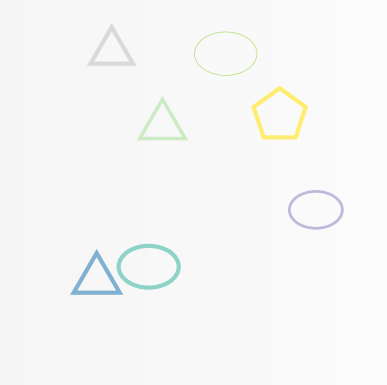[{"shape": "oval", "thickness": 3, "radius": 0.39, "center": [0.384, 0.307]}, {"shape": "oval", "thickness": 2, "radius": 0.34, "center": [0.815, 0.455]}, {"shape": "triangle", "thickness": 3, "radius": 0.34, "center": [0.249, 0.274]}, {"shape": "oval", "thickness": 0.5, "radius": 0.4, "center": [0.582, 0.86]}, {"shape": "triangle", "thickness": 3, "radius": 0.32, "center": [0.288, 0.866]}, {"shape": "triangle", "thickness": 2.5, "radius": 0.34, "center": [0.419, 0.674]}, {"shape": "pentagon", "thickness": 3, "radius": 0.35, "center": [0.722, 0.7]}]